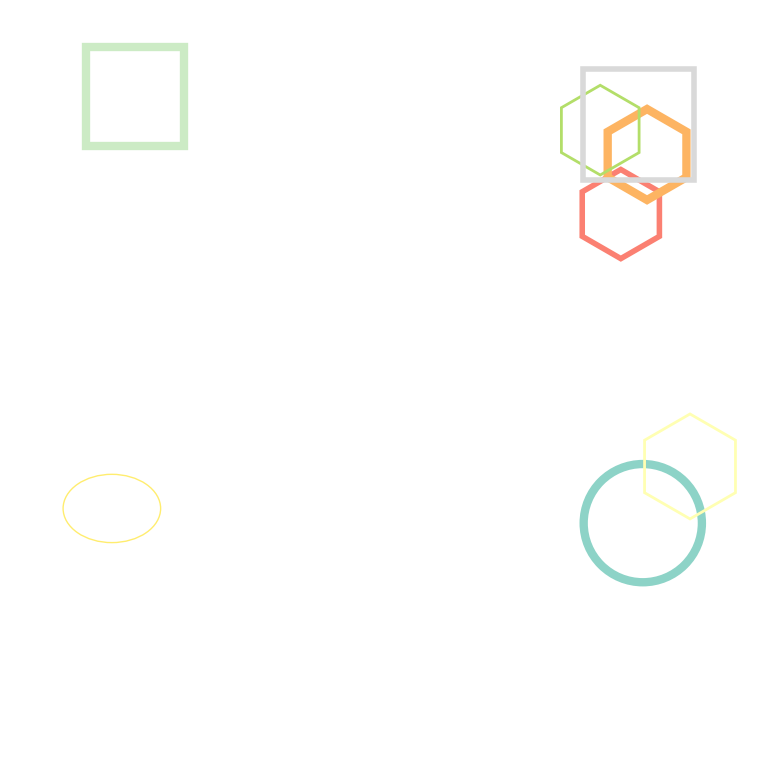[{"shape": "circle", "thickness": 3, "radius": 0.38, "center": [0.835, 0.321]}, {"shape": "hexagon", "thickness": 1, "radius": 0.34, "center": [0.896, 0.394]}, {"shape": "hexagon", "thickness": 2, "radius": 0.29, "center": [0.806, 0.722]}, {"shape": "hexagon", "thickness": 3, "radius": 0.3, "center": [0.84, 0.799]}, {"shape": "hexagon", "thickness": 1, "radius": 0.29, "center": [0.78, 0.831]}, {"shape": "square", "thickness": 2, "radius": 0.36, "center": [0.829, 0.838]}, {"shape": "square", "thickness": 3, "radius": 0.32, "center": [0.175, 0.874]}, {"shape": "oval", "thickness": 0.5, "radius": 0.32, "center": [0.145, 0.34]}]